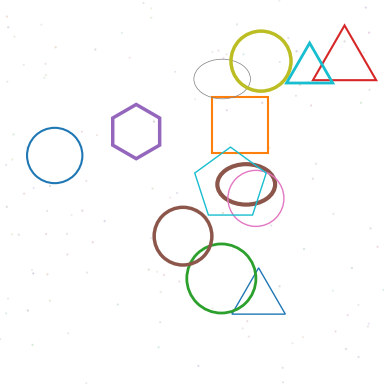[{"shape": "circle", "thickness": 1.5, "radius": 0.36, "center": [0.142, 0.596]}, {"shape": "triangle", "thickness": 1, "radius": 0.4, "center": [0.672, 0.224]}, {"shape": "square", "thickness": 1.5, "radius": 0.36, "center": [0.624, 0.675]}, {"shape": "circle", "thickness": 2, "radius": 0.45, "center": [0.575, 0.277]}, {"shape": "triangle", "thickness": 1.5, "radius": 0.47, "center": [0.895, 0.839]}, {"shape": "hexagon", "thickness": 2.5, "radius": 0.35, "center": [0.354, 0.658]}, {"shape": "oval", "thickness": 3, "radius": 0.38, "center": [0.64, 0.521]}, {"shape": "circle", "thickness": 2.5, "radius": 0.37, "center": [0.475, 0.387]}, {"shape": "circle", "thickness": 1, "radius": 0.36, "center": [0.665, 0.485]}, {"shape": "oval", "thickness": 0.5, "radius": 0.37, "center": [0.577, 0.795]}, {"shape": "circle", "thickness": 2.5, "radius": 0.39, "center": [0.678, 0.841]}, {"shape": "triangle", "thickness": 2, "radius": 0.35, "center": [0.804, 0.819]}, {"shape": "pentagon", "thickness": 1, "radius": 0.49, "center": [0.599, 0.52]}]